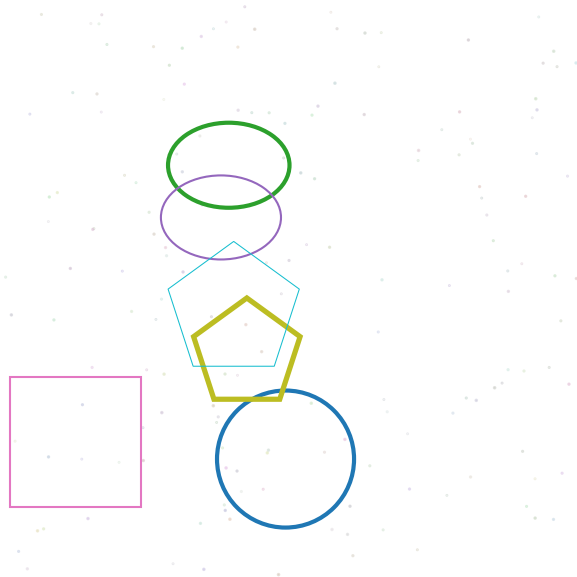[{"shape": "circle", "thickness": 2, "radius": 0.59, "center": [0.494, 0.204]}, {"shape": "oval", "thickness": 2, "radius": 0.53, "center": [0.396, 0.713]}, {"shape": "oval", "thickness": 1, "radius": 0.52, "center": [0.383, 0.623]}, {"shape": "square", "thickness": 1, "radius": 0.56, "center": [0.131, 0.233]}, {"shape": "pentagon", "thickness": 2.5, "radius": 0.48, "center": [0.427, 0.386]}, {"shape": "pentagon", "thickness": 0.5, "radius": 0.6, "center": [0.405, 0.462]}]